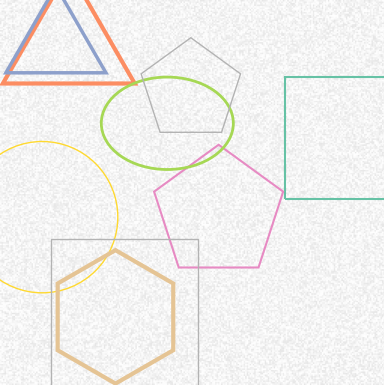[{"shape": "square", "thickness": 1.5, "radius": 0.79, "center": [0.898, 0.642]}, {"shape": "triangle", "thickness": 3, "radius": 0.99, "center": [0.179, 0.882]}, {"shape": "triangle", "thickness": 2.5, "radius": 0.75, "center": [0.145, 0.886]}, {"shape": "pentagon", "thickness": 1.5, "radius": 0.88, "center": [0.568, 0.448]}, {"shape": "oval", "thickness": 2, "radius": 0.86, "center": [0.435, 0.68]}, {"shape": "circle", "thickness": 1, "radius": 0.98, "center": [0.109, 0.436]}, {"shape": "hexagon", "thickness": 3, "radius": 0.87, "center": [0.3, 0.177]}, {"shape": "square", "thickness": 1, "radius": 0.96, "center": [0.323, 0.187]}, {"shape": "pentagon", "thickness": 1, "radius": 0.68, "center": [0.496, 0.766]}]